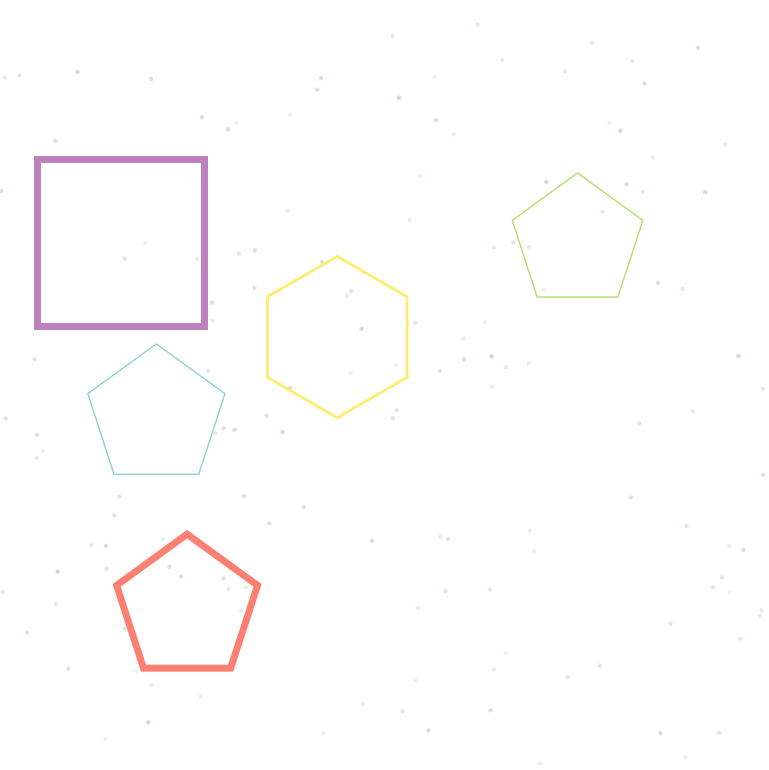[{"shape": "pentagon", "thickness": 0.5, "radius": 0.47, "center": [0.203, 0.46]}, {"shape": "pentagon", "thickness": 2.5, "radius": 0.48, "center": [0.243, 0.21]}, {"shape": "pentagon", "thickness": 0.5, "radius": 0.45, "center": [0.75, 0.686]}, {"shape": "square", "thickness": 2.5, "radius": 0.54, "center": [0.156, 0.685]}, {"shape": "hexagon", "thickness": 1, "radius": 0.52, "center": [0.438, 0.562]}]